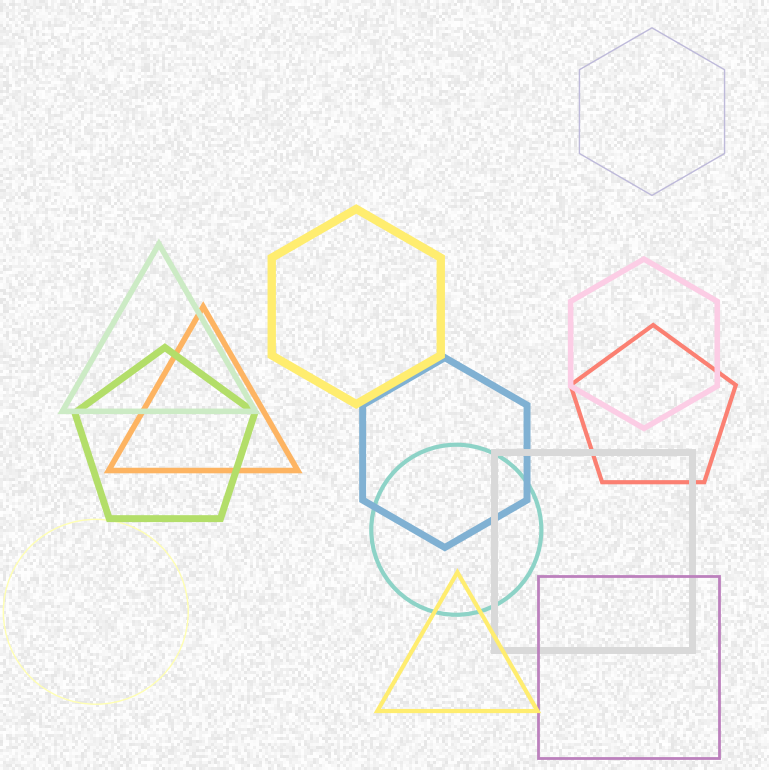[{"shape": "circle", "thickness": 1.5, "radius": 0.55, "center": [0.593, 0.312]}, {"shape": "circle", "thickness": 0.5, "radius": 0.6, "center": [0.124, 0.205]}, {"shape": "hexagon", "thickness": 0.5, "radius": 0.54, "center": [0.847, 0.855]}, {"shape": "pentagon", "thickness": 1.5, "radius": 0.56, "center": [0.848, 0.465]}, {"shape": "hexagon", "thickness": 2.5, "radius": 0.62, "center": [0.578, 0.412]}, {"shape": "triangle", "thickness": 2, "radius": 0.71, "center": [0.264, 0.46]}, {"shape": "pentagon", "thickness": 2.5, "radius": 0.61, "center": [0.214, 0.426]}, {"shape": "hexagon", "thickness": 2, "radius": 0.55, "center": [0.836, 0.554]}, {"shape": "square", "thickness": 2.5, "radius": 0.64, "center": [0.77, 0.284]}, {"shape": "square", "thickness": 1, "radius": 0.59, "center": [0.816, 0.134]}, {"shape": "triangle", "thickness": 2, "radius": 0.72, "center": [0.206, 0.538]}, {"shape": "triangle", "thickness": 1.5, "radius": 0.6, "center": [0.594, 0.137]}, {"shape": "hexagon", "thickness": 3, "radius": 0.63, "center": [0.463, 0.602]}]